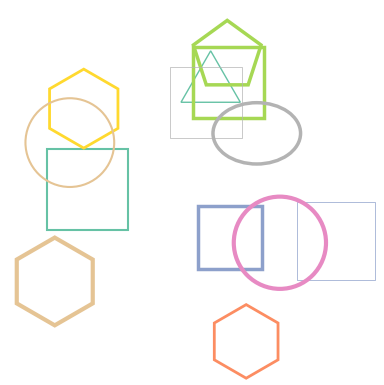[{"shape": "square", "thickness": 1.5, "radius": 0.53, "center": [0.228, 0.508]}, {"shape": "triangle", "thickness": 1, "radius": 0.45, "center": [0.547, 0.779]}, {"shape": "hexagon", "thickness": 2, "radius": 0.48, "center": [0.639, 0.113]}, {"shape": "square", "thickness": 0.5, "radius": 0.51, "center": [0.874, 0.374]}, {"shape": "square", "thickness": 2.5, "radius": 0.41, "center": [0.598, 0.383]}, {"shape": "circle", "thickness": 3, "radius": 0.6, "center": [0.727, 0.369]}, {"shape": "square", "thickness": 2.5, "radius": 0.46, "center": [0.593, 0.787]}, {"shape": "pentagon", "thickness": 2.5, "radius": 0.46, "center": [0.59, 0.854]}, {"shape": "hexagon", "thickness": 2, "radius": 0.51, "center": [0.218, 0.718]}, {"shape": "circle", "thickness": 1.5, "radius": 0.58, "center": [0.181, 0.63]}, {"shape": "hexagon", "thickness": 3, "radius": 0.57, "center": [0.142, 0.269]}, {"shape": "square", "thickness": 0.5, "radius": 0.46, "center": [0.535, 0.734]}, {"shape": "oval", "thickness": 2.5, "radius": 0.57, "center": [0.667, 0.654]}]